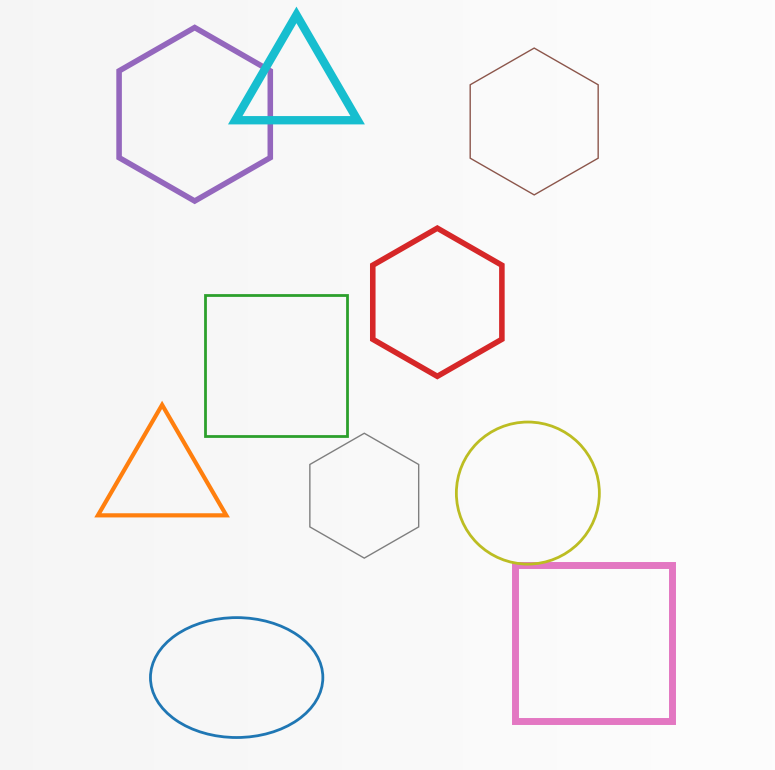[{"shape": "oval", "thickness": 1, "radius": 0.56, "center": [0.305, 0.12]}, {"shape": "triangle", "thickness": 1.5, "radius": 0.48, "center": [0.209, 0.379]}, {"shape": "square", "thickness": 1, "radius": 0.46, "center": [0.357, 0.525]}, {"shape": "hexagon", "thickness": 2, "radius": 0.48, "center": [0.564, 0.607]}, {"shape": "hexagon", "thickness": 2, "radius": 0.56, "center": [0.251, 0.852]}, {"shape": "hexagon", "thickness": 0.5, "radius": 0.48, "center": [0.689, 0.842]}, {"shape": "square", "thickness": 2.5, "radius": 0.51, "center": [0.766, 0.165]}, {"shape": "hexagon", "thickness": 0.5, "radius": 0.41, "center": [0.47, 0.356]}, {"shape": "circle", "thickness": 1, "radius": 0.46, "center": [0.681, 0.36]}, {"shape": "triangle", "thickness": 3, "radius": 0.46, "center": [0.383, 0.889]}]